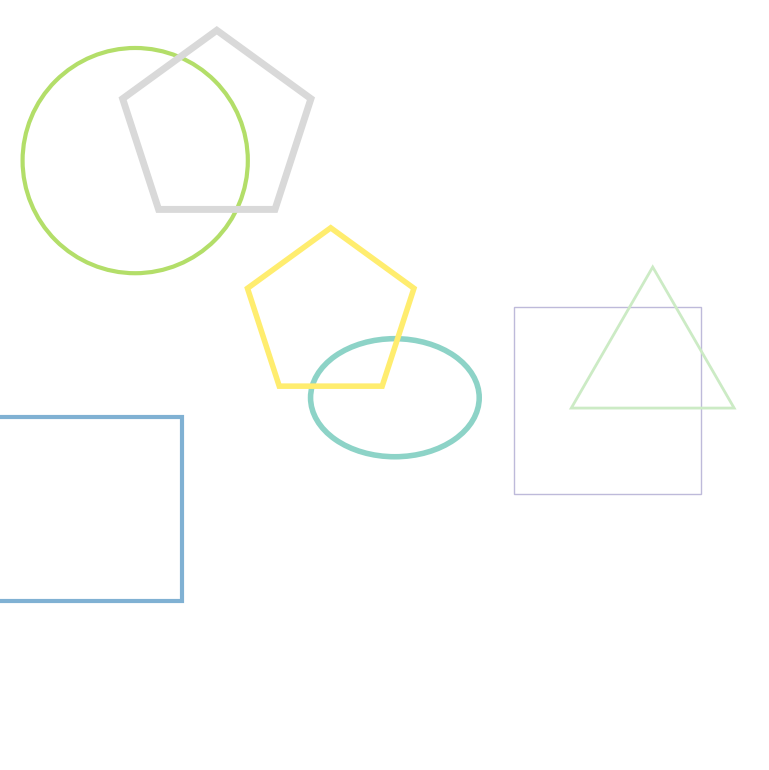[{"shape": "oval", "thickness": 2, "radius": 0.55, "center": [0.513, 0.483]}, {"shape": "square", "thickness": 0.5, "radius": 0.61, "center": [0.789, 0.48]}, {"shape": "square", "thickness": 1.5, "radius": 0.6, "center": [0.117, 0.339]}, {"shape": "circle", "thickness": 1.5, "radius": 0.73, "center": [0.176, 0.791]}, {"shape": "pentagon", "thickness": 2.5, "radius": 0.64, "center": [0.282, 0.832]}, {"shape": "triangle", "thickness": 1, "radius": 0.61, "center": [0.848, 0.531]}, {"shape": "pentagon", "thickness": 2, "radius": 0.57, "center": [0.429, 0.59]}]